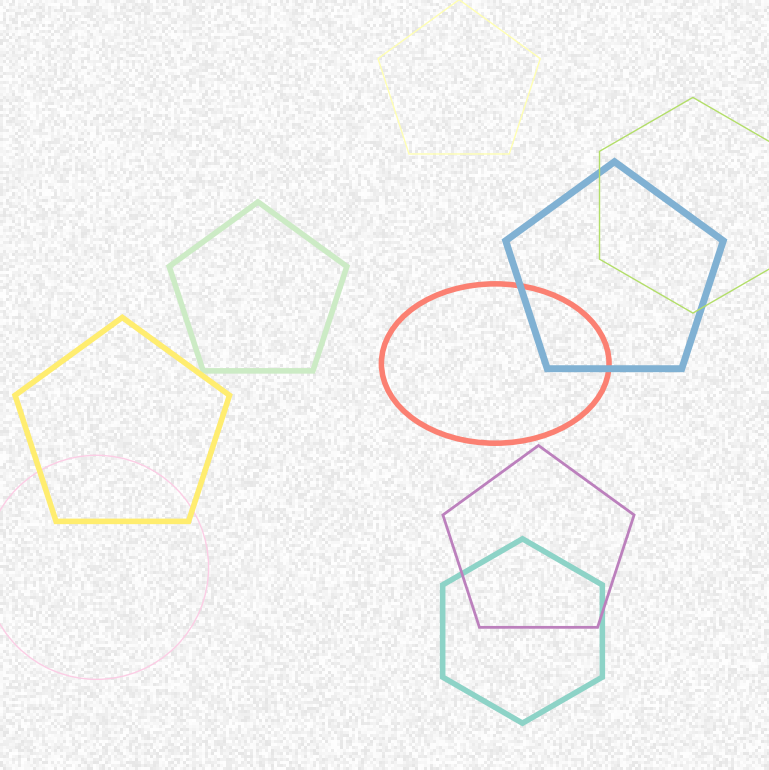[{"shape": "hexagon", "thickness": 2, "radius": 0.6, "center": [0.679, 0.181]}, {"shape": "pentagon", "thickness": 0.5, "radius": 0.55, "center": [0.596, 0.89]}, {"shape": "oval", "thickness": 2, "radius": 0.74, "center": [0.643, 0.528]}, {"shape": "pentagon", "thickness": 2.5, "radius": 0.74, "center": [0.798, 0.641]}, {"shape": "hexagon", "thickness": 0.5, "radius": 0.7, "center": [0.9, 0.733]}, {"shape": "circle", "thickness": 0.5, "radius": 0.73, "center": [0.125, 0.263]}, {"shape": "pentagon", "thickness": 1, "radius": 0.65, "center": [0.699, 0.291]}, {"shape": "pentagon", "thickness": 2, "radius": 0.61, "center": [0.335, 0.616]}, {"shape": "pentagon", "thickness": 2, "radius": 0.73, "center": [0.159, 0.441]}]